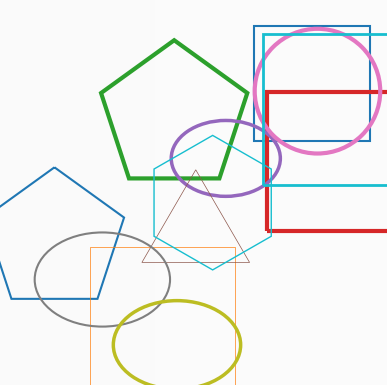[{"shape": "square", "thickness": 1.5, "radius": 0.75, "center": [0.806, 0.783]}, {"shape": "pentagon", "thickness": 1.5, "radius": 0.94, "center": [0.141, 0.377]}, {"shape": "square", "thickness": 0.5, "radius": 0.94, "center": [0.42, 0.171]}, {"shape": "pentagon", "thickness": 3, "radius": 0.99, "center": [0.45, 0.697]}, {"shape": "square", "thickness": 3, "radius": 0.9, "center": [0.868, 0.581]}, {"shape": "oval", "thickness": 2.5, "radius": 0.7, "center": [0.583, 0.589]}, {"shape": "triangle", "thickness": 0.5, "radius": 0.8, "center": [0.505, 0.399]}, {"shape": "circle", "thickness": 3, "radius": 0.81, "center": [0.819, 0.763]}, {"shape": "oval", "thickness": 1.5, "radius": 0.87, "center": [0.264, 0.274]}, {"shape": "oval", "thickness": 2.5, "radius": 0.82, "center": [0.457, 0.104]}, {"shape": "hexagon", "thickness": 1, "radius": 0.87, "center": [0.549, 0.474]}, {"shape": "square", "thickness": 2, "radius": 0.98, "center": [0.874, 0.715]}]